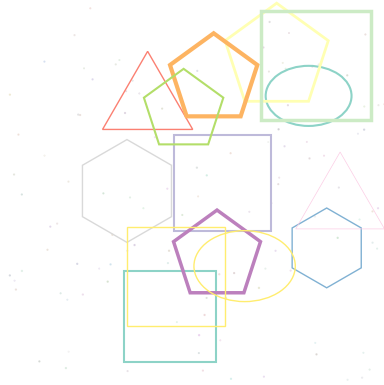[{"shape": "oval", "thickness": 1.5, "radius": 0.56, "center": [0.802, 0.751]}, {"shape": "square", "thickness": 1.5, "radius": 0.59, "center": [0.442, 0.178]}, {"shape": "pentagon", "thickness": 2, "radius": 0.7, "center": [0.719, 0.851]}, {"shape": "square", "thickness": 1.5, "radius": 0.62, "center": [0.578, 0.525]}, {"shape": "triangle", "thickness": 1, "radius": 0.68, "center": [0.383, 0.731]}, {"shape": "hexagon", "thickness": 1, "radius": 0.52, "center": [0.849, 0.356]}, {"shape": "pentagon", "thickness": 3, "radius": 0.6, "center": [0.555, 0.794]}, {"shape": "pentagon", "thickness": 1.5, "radius": 0.54, "center": [0.477, 0.713]}, {"shape": "triangle", "thickness": 0.5, "radius": 0.67, "center": [0.883, 0.472]}, {"shape": "hexagon", "thickness": 1, "radius": 0.67, "center": [0.33, 0.504]}, {"shape": "pentagon", "thickness": 2.5, "radius": 0.59, "center": [0.564, 0.336]}, {"shape": "square", "thickness": 2.5, "radius": 0.71, "center": [0.82, 0.83]}, {"shape": "oval", "thickness": 1, "radius": 0.66, "center": [0.635, 0.309]}, {"shape": "square", "thickness": 1, "radius": 0.64, "center": [0.458, 0.282]}]